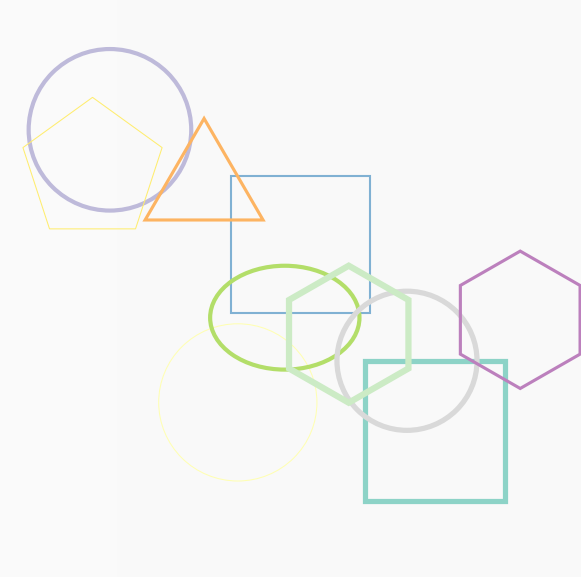[{"shape": "square", "thickness": 2.5, "radius": 0.6, "center": [0.749, 0.253]}, {"shape": "circle", "thickness": 0.5, "radius": 0.68, "center": [0.409, 0.302]}, {"shape": "circle", "thickness": 2, "radius": 0.7, "center": [0.189, 0.774]}, {"shape": "square", "thickness": 1, "radius": 0.6, "center": [0.517, 0.576]}, {"shape": "triangle", "thickness": 1.5, "radius": 0.59, "center": [0.351, 0.677]}, {"shape": "oval", "thickness": 2, "radius": 0.64, "center": [0.49, 0.449]}, {"shape": "circle", "thickness": 2.5, "radius": 0.6, "center": [0.7, 0.374]}, {"shape": "hexagon", "thickness": 1.5, "radius": 0.59, "center": [0.895, 0.445]}, {"shape": "hexagon", "thickness": 3, "radius": 0.59, "center": [0.6, 0.42]}, {"shape": "pentagon", "thickness": 0.5, "radius": 0.63, "center": [0.159, 0.705]}]